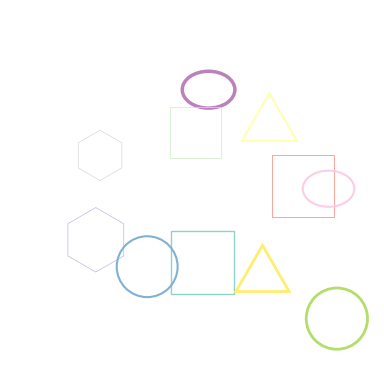[{"shape": "square", "thickness": 1, "radius": 0.41, "center": [0.526, 0.317]}, {"shape": "triangle", "thickness": 1.5, "radius": 0.41, "center": [0.7, 0.675]}, {"shape": "hexagon", "thickness": 0.5, "radius": 0.42, "center": [0.249, 0.377]}, {"shape": "square", "thickness": 0.5, "radius": 0.4, "center": [0.787, 0.517]}, {"shape": "circle", "thickness": 1.5, "radius": 0.4, "center": [0.382, 0.307]}, {"shape": "circle", "thickness": 2, "radius": 0.4, "center": [0.875, 0.172]}, {"shape": "oval", "thickness": 1.5, "radius": 0.34, "center": [0.853, 0.51]}, {"shape": "hexagon", "thickness": 0.5, "radius": 0.33, "center": [0.26, 0.597]}, {"shape": "oval", "thickness": 2.5, "radius": 0.34, "center": [0.542, 0.767]}, {"shape": "square", "thickness": 0.5, "radius": 0.33, "center": [0.508, 0.656]}, {"shape": "triangle", "thickness": 2, "radius": 0.4, "center": [0.682, 0.283]}]